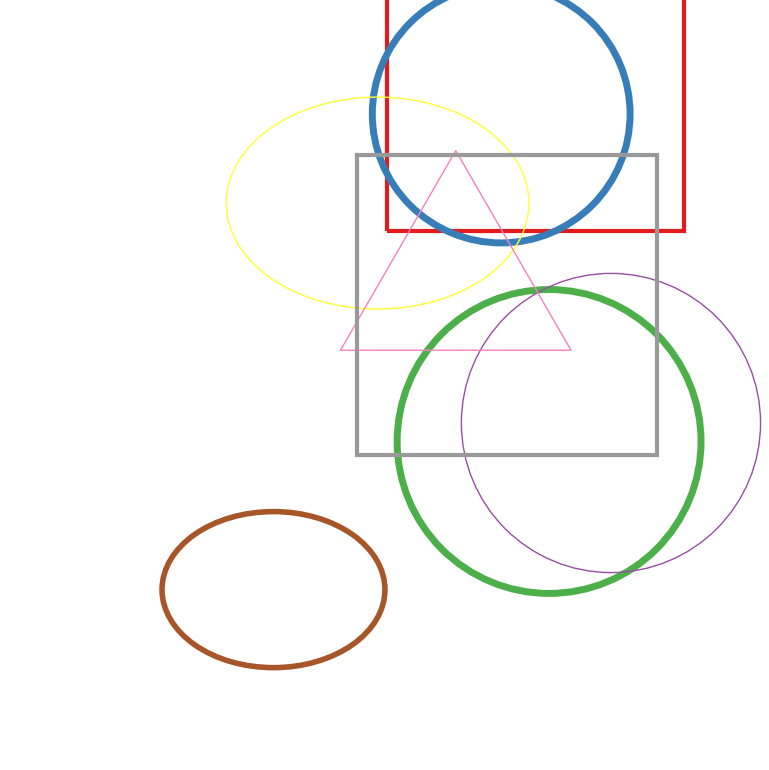[{"shape": "square", "thickness": 1.5, "radius": 0.97, "center": [0.695, 0.893]}, {"shape": "circle", "thickness": 2.5, "radius": 0.84, "center": [0.651, 0.852]}, {"shape": "circle", "thickness": 2.5, "radius": 0.99, "center": [0.713, 0.427]}, {"shape": "circle", "thickness": 0.5, "radius": 0.97, "center": [0.793, 0.451]}, {"shape": "oval", "thickness": 0.5, "radius": 0.98, "center": [0.49, 0.736]}, {"shape": "oval", "thickness": 2, "radius": 0.72, "center": [0.355, 0.234]}, {"shape": "triangle", "thickness": 0.5, "radius": 0.86, "center": [0.592, 0.632]}, {"shape": "square", "thickness": 1.5, "radius": 0.97, "center": [0.658, 0.604]}]